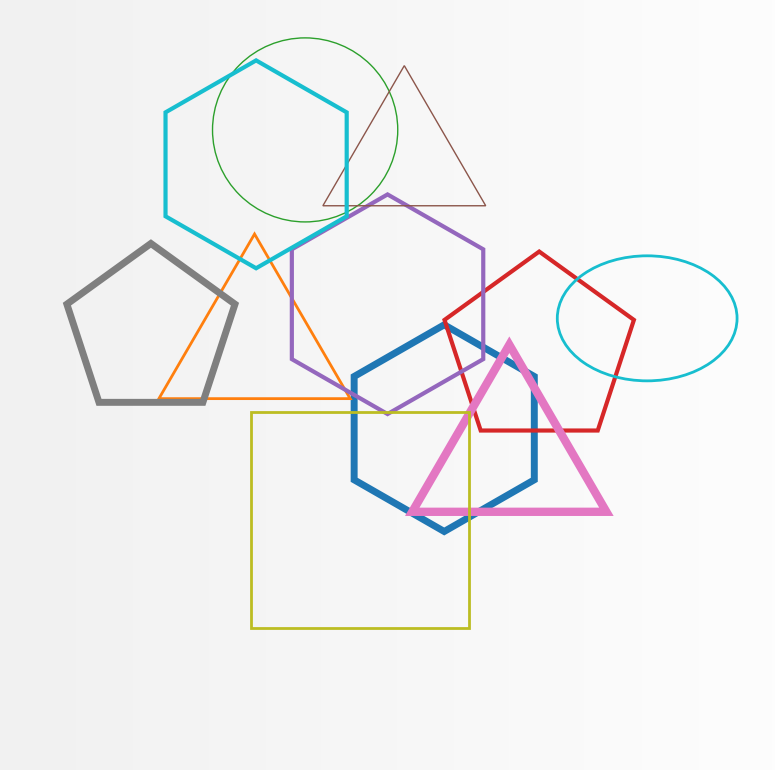[{"shape": "hexagon", "thickness": 2.5, "radius": 0.67, "center": [0.573, 0.444]}, {"shape": "triangle", "thickness": 1, "radius": 0.71, "center": [0.328, 0.554]}, {"shape": "circle", "thickness": 0.5, "radius": 0.6, "center": [0.394, 0.831]}, {"shape": "pentagon", "thickness": 1.5, "radius": 0.64, "center": [0.696, 0.545]}, {"shape": "hexagon", "thickness": 1.5, "radius": 0.71, "center": [0.5, 0.605]}, {"shape": "triangle", "thickness": 0.5, "radius": 0.61, "center": [0.522, 0.793]}, {"shape": "triangle", "thickness": 3, "radius": 0.72, "center": [0.657, 0.408]}, {"shape": "pentagon", "thickness": 2.5, "radius": 0.57, "center": [0.195, 0.57]}, {"shape": "square", "thickness": 1, "radius": 0.7, "center": [0.465, 0.325]}, {"shape": "hexagon", "thickness": 1.5, "radius": 0.67, "center": [0.33, 0.787]}, {"shape": "oval", "thickness": 1, "radius": 0.58, "center": [0.835, 0.587]}]